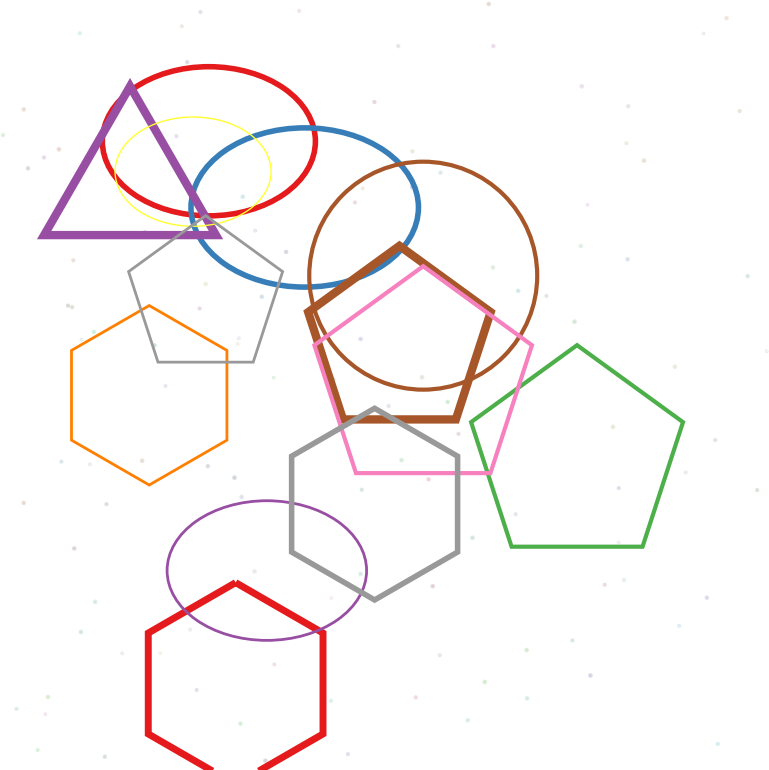[{"shape": "oval", "thickness": 2, "radius": 0.69, "center": [0.271, 0.817]}, {"shape": "hexagon", "thickness": 2.5, "radius": 0.66, "center": [0.306, 0.112]}, {"shape": "oval", "thickness": 2, "radius": 0.74, "center": [0.396, 0.731]}, {"shape": "pentagon", "thickness": 1.5, "radius": 0.72, "center": [0.749, 0.407]}, {"shape": "oval", "thickness": 1, "radius": 0.65, "center": [0.347, 0.259]}, {"shape": "triangle", "thickness": 3, "radius": 0.64, "center": [0.169, 0.759]}, {"shape": "hexagon", "thickness": 1, "radius": 0.58, "center": [0.194, 0.487]}, {"shape": "oval", "thickness": 0.5, "radius": 0.51, "center": [0.251, 0.777]}, {"shape": "circle", "thickness": 1.5, "radius": 0.74, "center": [0.55, 0.642]}, {"shape": "pentagon", "thickness": 3, "radius": 0.62, "center": [0.519, 0.556]}, {"shape": "pentagon", "thickness": 1.5, "radius": 0.74, "center": [0.55, 0.506]}, {"shape": "pentagon", "thickness": 1, "radius": 0.53, "center": [0.267, 0.615]}, {"shape": "hexagon", "thickness": 2, "radius": 0.62, "center": [0.487, 0.345]}]